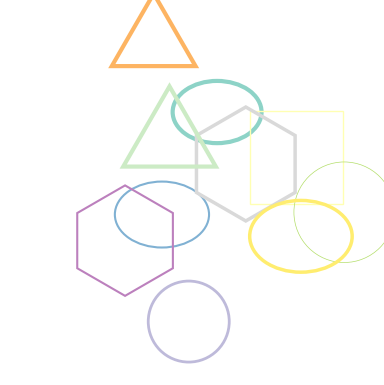[{"shape": "oval", "thickness": 3, "radius": 0.58, "center": [0.564, 0.709]}, {"shape": "square", "thickness": 1, "radius": 0.61, "center": [0.77, 0.591]}, {"shape": "circle", "thickness": 2, "radius": 0.53, "center": [0.49, 0.165]}, {"shape": "oval", "thickness": 1.5, "radius": 0.61, "center": [0.421, 0.443]}, {"shape": "triangle", "thickness": 3, "radius": 0.63, "center": [0.399, 0.891]}, {"shape": "circle", "thickness": 0.5, "radius": 0.65, "center": [0.894, 0.449]}, {"shape": "hexagon", "thickness": 2.5, "radius": 0.74, "center": [0.638, 0.574]}, {"shape": "hexagon", "thickness": 1.5, "radius": 0.72, "center": [0.325, 0.375]}, {"shape": "triangle", "thickness": 3, "radius": 0.69, "center": [0.44, 0.637]}, {"shape": "oval", "thickness": 2.5, "radius": 0.67, "center": [0.782, 0.386]}]